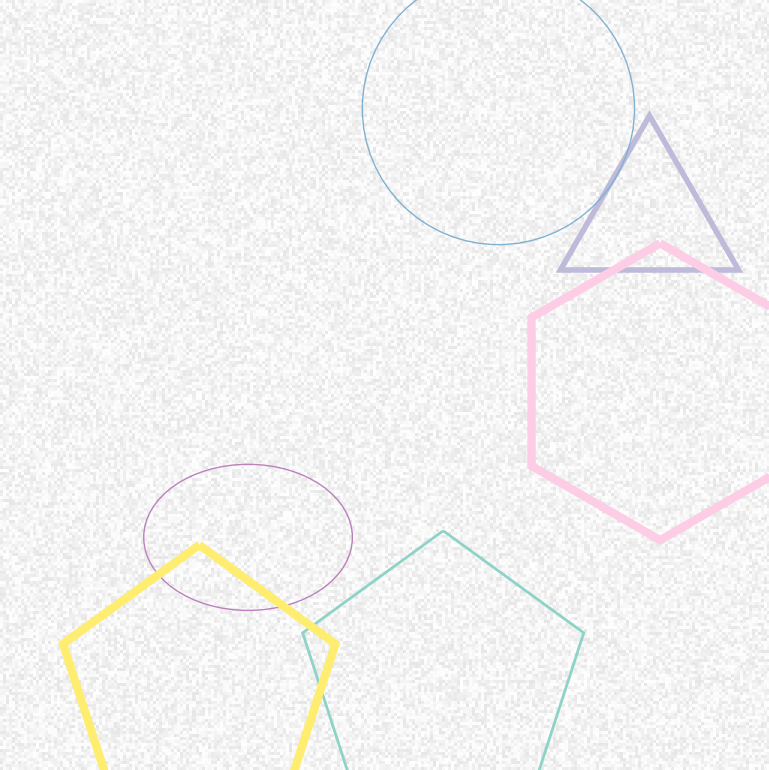[{"shape": "pentagon", "thickness": 1, "radius": 0.96, "center": [0.576, 0.119]}, {"shape": "triangle", "thickness": 2, "radius": 0.67, "center": [0.844, 0.716]}, {"shape": "circle", "thickness": 0.5, "radius": 0.88, "center": [0.647, 0.859]}, {"shape": "hexagon", "thickness": 3, "radius": 0.96, "center": [0.857, 0.491]}, {"shape": "oval", "thickness": 0.5, "radius": 0.68, "center": [0.322, 0.302]}, {"shape": "pentagon", "thickness": 3, "radius": 0.93, "center": [0.259, 0.106]}]